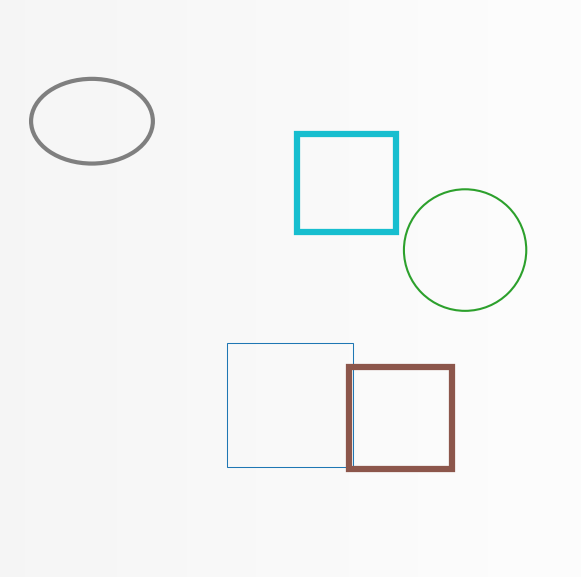[{"shape": "square", "thickness": 0.5, "radius": 0.54, "center": [0.499, 0.298]}, {"shape": "circle", "thickness": 1, "radius": 0.53, "center": [0.8, 0.566]}, {"shape": "square", "thickness": 3, "radius": 0.44, "center": [0.69, 0.276]}, {"shape": "oval", "thickness": 2, "radius": 0.52, "center": [0.158, 0.789]}, {"shape": "square", "thickness": 3, "radius": 0.43, "center": [0.596, 0.682]}]